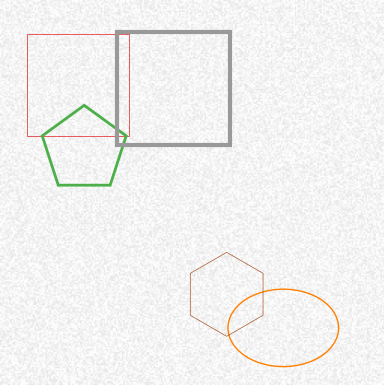[{"shape": "square", "thickness": 0.5, "radius": 0.66, "center": [0.204, 0.778]}, {"shape": "pentagon", "thickness": 2, "radius": 0.57, "center": [0.219, 0.612]}, {"shape": "oval", "thickness": 1, "radius": 0.72, "center": [0.736, 0.148]}, {"shape": "hexagon", "thickness": 0.5, "radius": 0.55, "center": [0.589, 0.236]}, {"shape": "square", "thickness": 3, "radius": 0.73, "center": [0.45, 0.769]}]